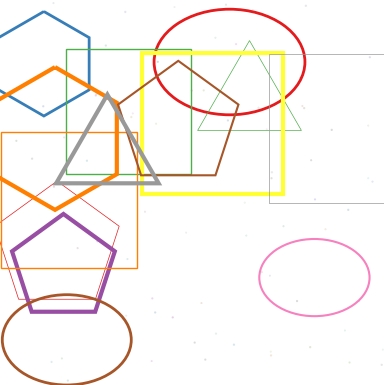[{"shape": "pentagon", "thickness": 0.5, "radius": 0.85, "center": [0.148, 0.36]}, {"shape": "oval", "thickness": 2, "radius": 0.98, "center": [0.596, 0.839]}, {"shape": "hexagon", "thickness": 2, "radius": 0.68, "center": [0.114, 0.834]}, {"shape": "triangle", "thickness": 0.5, "radius": 0.78, "center": [0.648, 0.739]}, {"shape": "square", "thickness": 1, "radius": 0.81, "center": [0.335, 0.711]}, {"shape": "pentagon", "thickness": 3, "radius": 0.7, "center": [0.165, 0.304]}, {"shape": "square", "thickness": 1, "radius": 0.88, "center": [0.179, 0.48]}, {"shape": "hexagon", "thickness": 3, "radius": 0.93, "center": [0.143, 0.64]}, {"shape": "square", "thickness": 3, "radius": 0.92, "center": [0.551, 0.678]}, {"shape": "pentagon", "thickness": 1.5, "radius": 0.82, "center": [0.463, 0.678]}, {"shape": "oval", "thickness": 2, "radius": 0.84, "center": [0.173, 0.117]}, {"shape": "oval", "thickness": 1.5, "radius": 0.72, "center": [0.817, 0.279]}, {"shape": "square", "thickness": 0.5, "radius": 0.97, "center": [0.893, 0.666]}, {"shape": "triangle", "thickness": 3, "radius": 0.77, "center": [0.279, 0.601]}]